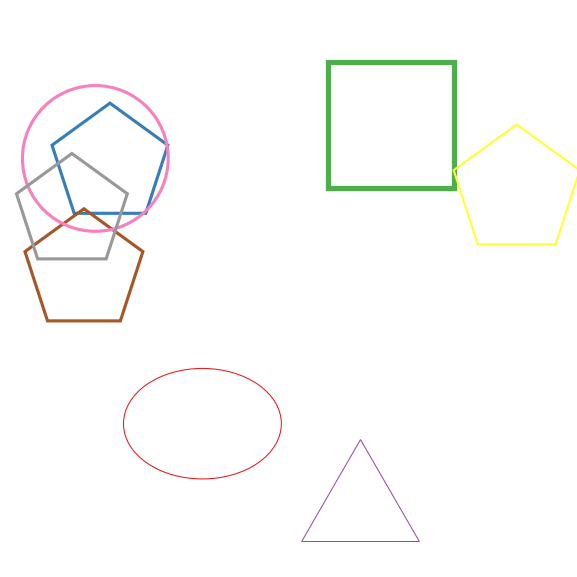[{"shape": "oval", "thickness": 0.5, "radius": 0.68, "center": [0.351, 0.265]}, {"shape": "pentagon", "thickness": 1.5, "radius": 0.53, "center": [0.19, 0.715]}, {"shape": "square", "thickness": 2.5, "radius": 0.55, "center": [0.677, 0.783]}, {"shape": "triangle", "thickness": 0.5, "radius": 0.59, "center": [0.624, 0.12]}, {"shape": "pentagon", "thickness": 1, "radius": 0.57, "center": [0.895, 0.669]}, {"shape": "pentagon", "thickness": 1.5, "radius": 0.54, "center": [0.145, 0.53]}, {"shape": "circle", "thickness": 1.5, "radius": 0.63, "center": [0.165, 0.725]}, {"shape": "pentagon", "thickness": 1.5, "radius": 0.5, "center": [0.124, 0.632]}]